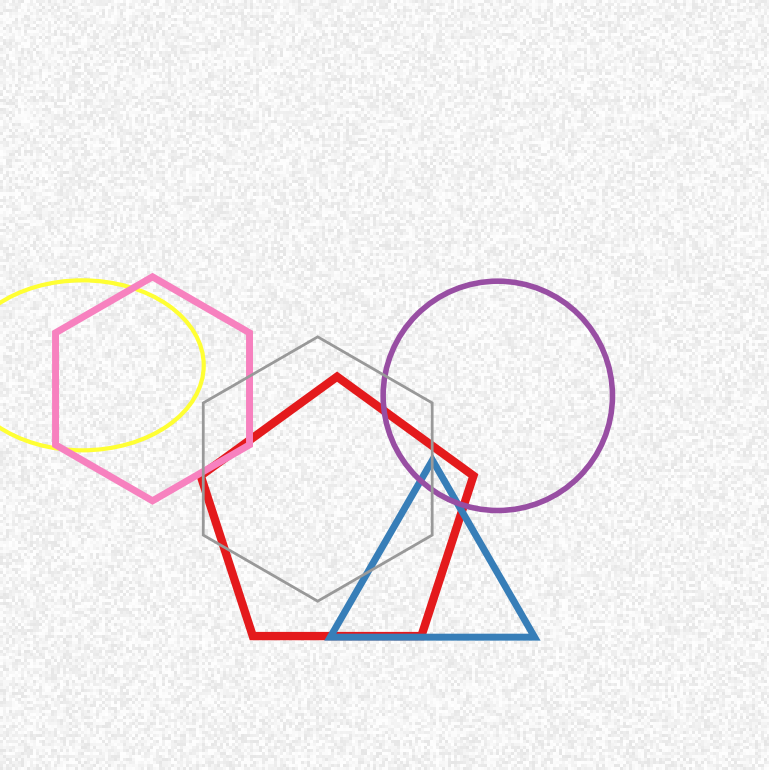[{"shape": "pentagon", "thickness": 3, "radius": 0.93, "center": [0.438, 0.325]}, {"shape": "triangle", "thickness": 2.5, "radius": 0.77, "center": [0.562, 0.249]}, {"shape": "circle", "thickness": 2, "radius": 0.74, "center": [0.647, 0.486]}, {"shape": "oval", "thickness": 1.5, "radius": 0.79, "center": [0.107, 0.526]}, {"shape": "hexagon", "thickness": 2.5, "radius": 0.73, "center": [0.198, 0.495]}, {"shape": "hexagon", "thickness": 1, "radius": 0.86, "center": [0.413, 0.391]}]